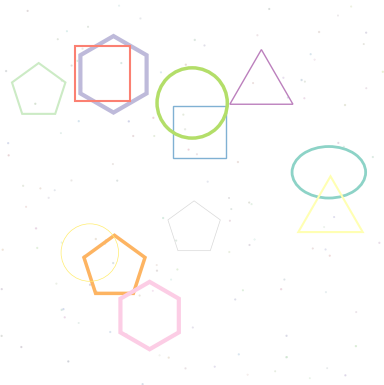[{"shape": "oval", "thickness": 2, "radius": 0.48, "center": [0.854, 0.553]}, {"shape": "triangle", "thickness": 1.5, "radius": 0.48, "center": [0.858, 0.446]}, {"shape": "hexagon", "thickness": 3, "radius": 0.5, "center": [0.295, 0.807]}, {"shape": "square", "thickness": 1.5, "radius": 0.35, "center": [0.266, 0.809]}, {"shape": "square", "thickness": 1, "radius": 0.34, "center": [0.518, 0.657]}, {"shape": "pentagon", "thickness": 2.5, "radius": 0.42, "center": [0.297, 0.305]}, {"shape": "circle", "thickness": 2.5, "radius": 0.46, "center": [0.499, 0.733]}, {"shape": "hexagon", "thickness": 3, "radius": 0.44, "center": [0.389, 0.18]}, {"shape": "pentagon", "thickness": 0.5, "radius": 0.36, "center": [0.504, 0.407]}, {"shape": "triangle", "thickness": 1, "radius": 0.47, "center": [0.679, 0.777]}, {"shape": "pentagon", "thickness": 1.5, "radius": 0.36, "center": [0.101, 0.763]}, {"shape": "circle", "thickness": 0.5, "radius": 0.37, "center": [0.233, 0.344]}]